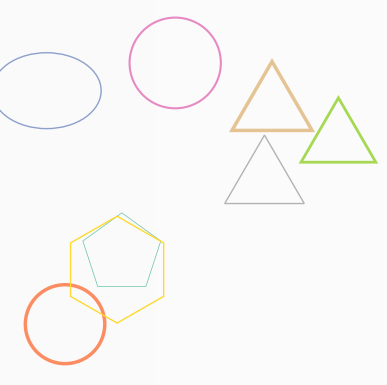[{"shape": "pentagon", "thickness": 0.5, "radius": 0.53, "center": [0.314, 0.341]}, {"shape": "circle", "thickness": 2.5, "radius": 0.51, "center": [0.168, 0.158]}, {"shape": "oval", "thickness": 1, "radius": 0.7, "center": [0.12, 0.764]}, {"shape": "circle", "thickness": 1.5, "radius": 0.59, "center": [0.452, 0.836]}, {"shape": "triangle", "thickness": 2, "radius": 0.56, "center": [0.873, 0.634]}, {"shape": "hexagon", "thickness": 1, "radius": 0.69, "center": [0.302, 0.3]}, {"shape": "triangle", "thickness": 2.5, "radius": 0.6, "center": [0.702, 0.721]}, {"shape": "triangle", "thickness": 1, "radius": 0.59, "center": [0.683, 0.531]}]